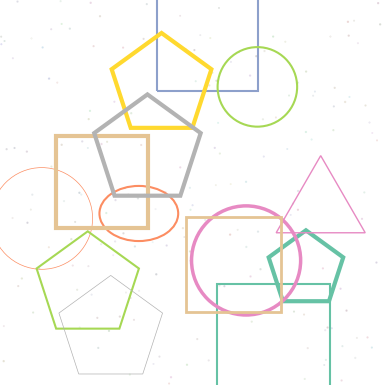[{"shape": "square", "thickness": 1.5, "radius": 0.73, "center": [0.709, 0.114]}, {"shape": "pentagon", "thickness": 3, "radius": 0.51, "center": [0.795, 0.3]}, {"shape": "oval", "thickness": 1.5, "radius": 0.51, "center": [0.361, 0.445]}, {"shape": "circle", "thickness": 0.5, "radius": 0.66, "center": [0.108, 0.433]}, {"shape": "square", "thickness": 1.5, "radius": 0.66, "center": [0.538, 0.897]}, {"shape": "circle", "thickness": 2.5, "radius": 0.71, "center": [0.639, 0.324]}, {"shape": "triangle", "thickness": 1, "radius": 0.67, "center": [0.833, 0.462]}, {"shape": "circle", "thickness": 1.5, "radius": 0.52, "center": [0.669, 0.774]}, {"shape": "pentagon", "thickness": 1.5, "radius": 0.7, "center": [0.228, 0.259]}, {"shape": "pentagon", "thickness": 3, "radius": 0.68, "center": [0.42, 0.778]}, {"shape": "square", "thickness": 2, "radius": 0.62, "center": [0.605, 0.313]}, {"shape": "square", "thickness": 3, "radius": 0.6, "center": [0.265, 0.528]}, {"shape": "pentagon", "thickness": 0.5, "radius": 0.71, "center": [0.288, 0.143]}, {"shape": "pentagon", "thickness": 3, "radius": 0.73, "center": [0.383, 0.609]}]